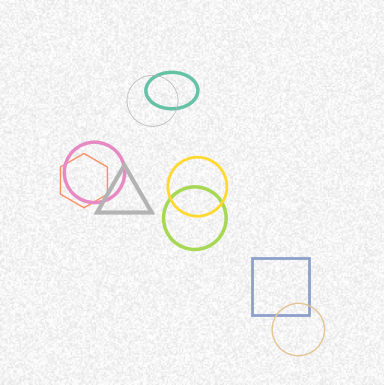[{"shape": "oval", "thickness": 2.5, "radius": 0.34, "center": [0.446, 0.765]}, {"shape": "hexagon", "thickness": 1, "radius": 0.35, "center": [0.218, 0.531]}, {"shape": "square", "thickness": 2, "radius": 0.37, "center": [0.729, 0.257]}, {"shape": "circle", "thickness": 2.5, "radius": 0.39, "center": [0.246, 0.552]}, {"shape": "circle", "thickness": 2.5, "radius": 0.41, "center": [0.506, 0.433]}, {"shape": "circle", "thickness": 2, "radius": 0.38, "center": [0.513, 0.515]}, {"shape": "circle", "thickness": 1, "radius": 0.34, "center": [0.775, 0.144]}, {"shape": "circle", "thickness": 0.5, "radius": 0.33, "center": [0.396, 0.738]}, {"shape": "triangle", "thickness": 3, "radius": 0.41, "center": [0.323, 0.489]}]